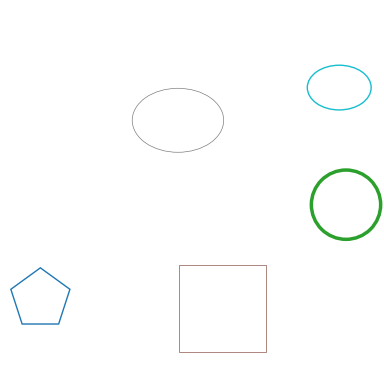[{"shape": "pentagon", "thickness": 1, "radius": 0.4, "center": [0.105, 0.224]}, {"shape": "circle", "thickness": 2.5, "radius": 0.45, "center": [0.899, 0.468]}, {"shape": "square", "thickness": 0.5, "radius": 0.56, "center": [0.578, 0.198]}, {"shape": "oval", "thickness": 0.5, "radius": 0.59, "center": [0.462, 0.688]}, {"shape": "oval", "thickness": 1, "radius": 0.41, "center": [0.881, 0.773]}]